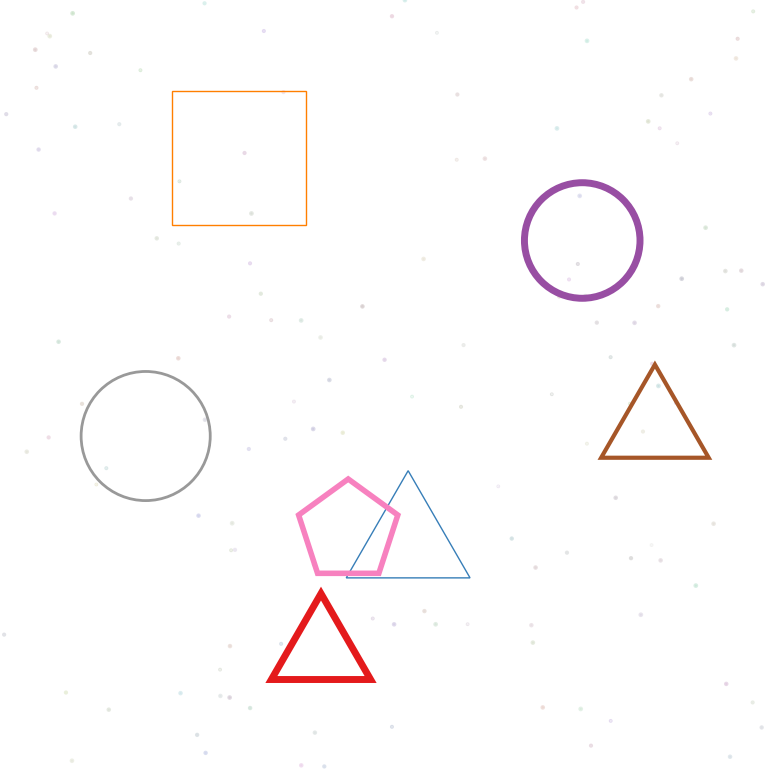[{"shape": "triangle", "thickness": 2.5, "radius": 0.37, "center": [0.417, 0.155]}, {"shape": "triangle", "thickness": 0.5, "radius": 0.46, "center": [0.53, 0.296]}, {"shape": "circle", "thickness": 2.5, "radius": 0.38, "center": [0.756, 0.688]}, {"shape": "square", "thickness": 0.5, "radius": 0.43, "center": [0.31, 0.794]}, {"shape": "triangle", "thickness": 1.5, "radius": 0.4, "center": [0.851, 0.446]}, {"shape": "pentagon", "thickness": 2, "radius": 0.34, "center": [0.452, 0.31]}, {"shape": "circle", "thickness": 1, "radius": 0.42, "center": [0.189, 0.434]}]